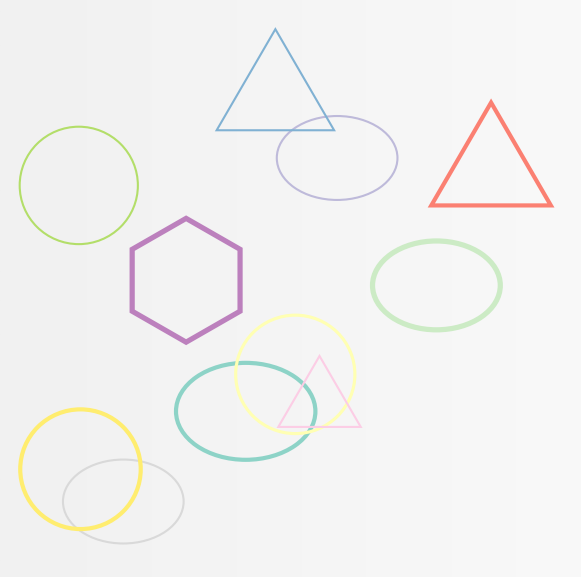[{"shape": "oval", "thickness": 2, "radius": 0.6, "center": [0.423, 0.287]}, {"shape": "circle", "thickness": 1.5, "radius": 0.51, "center": [0.508, 0.351]}, {"shape": "oval", "thickness": 1, "radius": 0.52, "center": [0.58, 0.726]}, {"shape": "triangle", "thickness": 2, "radius": 0.59, "center": [0.845, 0.703]}, {"shape": "triangle", "thickness": 1, "radius": 0.58, "center": [0.474, 0.832]}, {"shape": "circle", "thickness": 1, "radius": 0.51, "center": [0.136, 0.678]}, {"shape": "triangle", "thickness": 1, "radius": 0.41, "center": [0.55, 0.301]}, {"shape": "oval", "thickness": 1, "radius": 0.52, "center": [0.212, 0.131]}, {"shape": "hexagon", "thickness": 2.5, "radius": 0.54, "center": [0.32, 0.514]}, {"shape": "oval", "thickness": 2.5, "radius": 0.55, "center": [0.751, 0.505]}, {"shape": "circle", "thickness": 2, "radius": 0.52, "center": [0.138, 0.187]}]